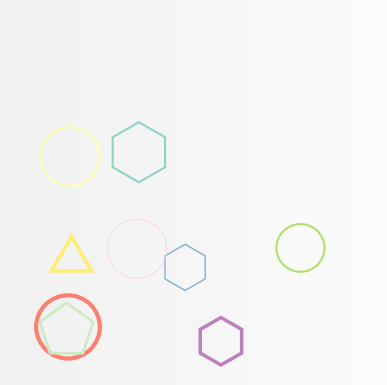[{"shape": "hexagon", "thickness": 1.5, "radius": 0.39, "center": [0.358, 0.605]}, {"shape": "circle", "thickness": 1.5, "radius": 0.38, "center": [0.181, 0.593]}, {"shape": "circle", "thickness": 3, "radius": 0.41, "center": [0.175, 0.151]}, {"shape": "hexagon", "thickness": 1, "radius": 0.3, "center": [0.478, 0.306]}, {"shape": "circle", "thickness": 1.5, "radius": 0.31, "center": [0.775, 0.356]}, {"shape": "circle", "thickness": 0.5, "radius": 0.38, "center": [0.354, 0.354]}, {"shape": "hexagon", "thickness": 2.5, "radius": 0.31, "center": [0.57, 0.114]}, {"shape": "pentagon", "thickness": 2, "radius": 0.36, "center": [0.172, 0.141]}, {"shape": "triangle", "thickness": 2.5, "radius": 0.3, "center": [0.184, 0.326]}]